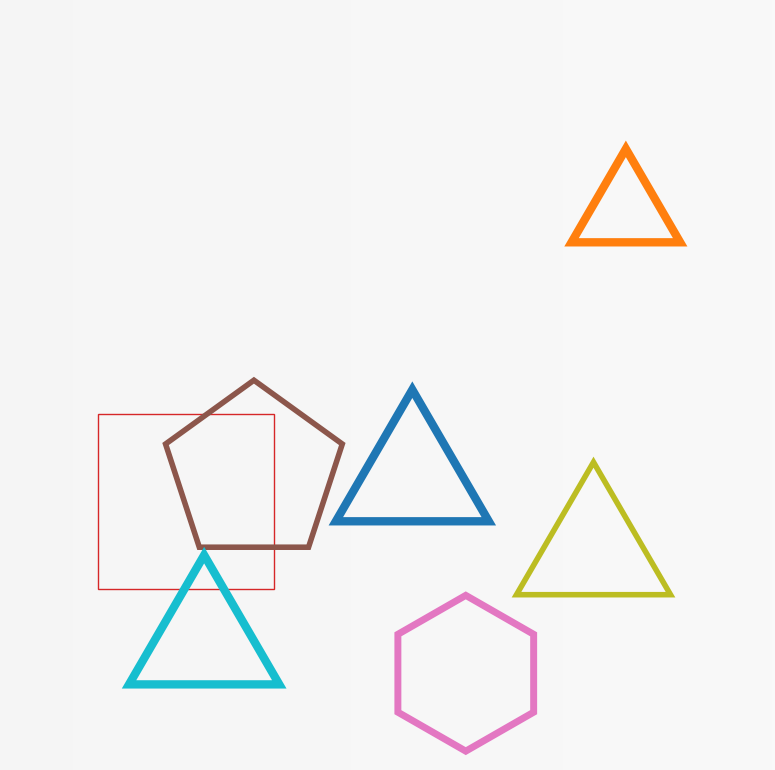[{"shape": "triangle", "thickness": 3, "radius": 0.57, "center": [0.532, 0.38]}, {"shape": "triangle", "thickness": 3, "radius": 0.4, "center": [0.808, 0.726]}, {"shape": "square", "thickness": 0.5, "radius": 0.57, "center": [0.24, 0.349]}, {"shape": "pentagon", "thickness": 2, "radius": 0.6, "center": [0.328, 0.386]}, {"shape": "hexagon", "thickness": 2.5, "radius": 0.51, "center": [0.601, 0.126]}, {"shape": "triangle", "thickness": 2, "radius": 0.57, "center": [0.766, 0.285]}, {"shape": "triangle", "thickness": 3, "radius": 0.56, "center": [0.263, 0.167]}]